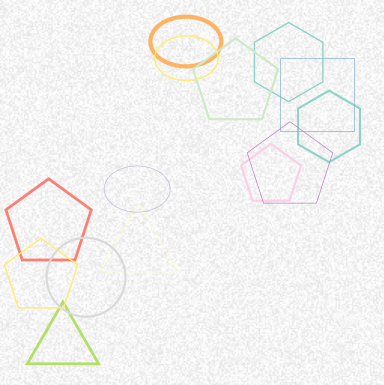[{"shape": "hexagon", "thickness": 1, "radius": 0.51, "center": [0.75, 0.839]}, {"shape": "hexagon", "thickness": 1.5, "radius": 0.46, "center": [0.855, 0.672]}, {"shape": "triangle", "thickness": 0.5, "radius": 0.59, "center": [0.36, 0.353]}, {"shape": "oval", "thickness": 0.5, "radius": 0.43, "center": [0.356, 0.509]}, {"shape": "pentagon", "thickness": 2, "radius": 0.58, "center": [0.126, 0.419]}, {"shape": "square", "thickness": 0.5, "radius": 0.48, "center": [0.823, 0.754]}, {"shape": "oval", "thickness": 3, "radius": 0.46, "center": [0.483, 0.892]}, {"shape": "triangle", "thickness": 2, "radius": 0.54, "center": [0.164, 0.109]}, {"shape": "pentagon", "thickness": 1.5, "radius": 0.41, "center": [0.704, 0.545]}, {"shape": "circle", "thickness": 1.5, "radius": 0.51, "center": [0.224, 0.28]}, {"shape": "pentagon", "thickness": 0.5, "radius": 0.58, "center": [0.753, 0.567]}, {"shape": "pentagon", "thickness": 1.5, "radius": 0.58, "center": [0.612, 0.784]}, {"shape": "oval", "thickness": 1, "radius": 0.41, "center": [0.484, 0.849]}, {"shape": "pentagon", "thickness": 1, "radius": 0.5, "center": [0.107, 0.281]}]